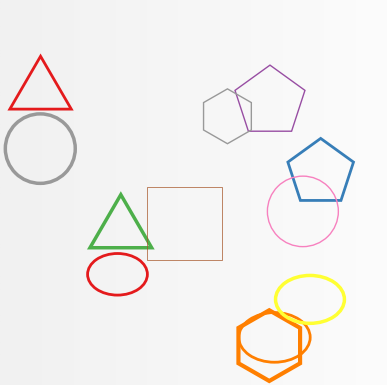[{"shape": "oval", "thickness": 2, "radius": 0.39, "center": [0.303, 0.288]}, {"shape": "triangle", "thickness": 2, "radius": 0.46, "center": [0.105, 0.762]}, {"shape": "pentagon", "thickness": 2, "radius": 0.45, "center": [0.828, 0.551]}, {"shape": "triangle", "thickness": 2.5, "radius": 0.46, "center": [0.312, 0.402]}, {"shape": "pentagon", "thickness": 1, "radius": 0.47, "center": [0.697, 0.736]}, {"shape": "hexagon", "thickness": 3, "radius": 0.46, "center": [0.695, 0.102]}, {"shape": "oval", "thickness": 2, "radius": 0.46, "center": [0.708, 0.124]}, {"shape": "oval", "thickness": 2.5, "radius": 0.44, "center": [0.8, 0.222]}, {"shape": "square", "thickness": 0.5, "radius": 0.48, "center": [0.476, 0.419]}, {"shape": "circle", "thickness": 1, "radius": 0.46, "center": [0.782, 0.451]}, {"shape": "hexagon", "thickness": 1, "radius": 0.36, "center": [0.587, 0.698]}, {"shape": "circle", "thickness": 2.5, "radius": 0.45, "center": [0.104, 0.614]}]